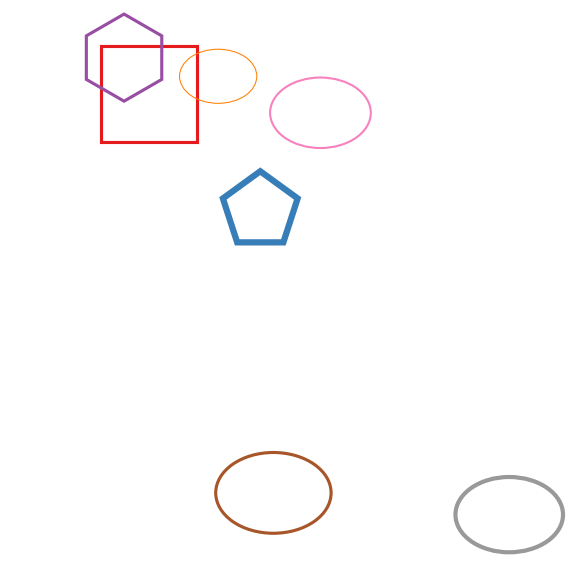[{"shape": "square", "thickness": 1.5, "radius": 0.41, "center": [0.258, 0.836]}, {"shape": "pentagon", "thickness": 3, "radius": 0.34, "center": [0.451, 0.635]}, {"shape": "hexagon", "thickness": 1.5, "radius": 0.38, "center": [0.215, 0.899]}, {"shape": "oval", "thickness": 0.5, "radius": 0.33, "center": [0.378, 0.867]}, {"shape": "oval", "thickness": 1.5, "radius": 0.5, "center": [0.473, 0.146]}, {"shape": "oval", "thickness": 1, "radius": 0.44, "center": [0.555, 0.804]}, {"shape": "oval", "thickness": 2, "radius": 0.47, "center": [0.882, 0.108]}]